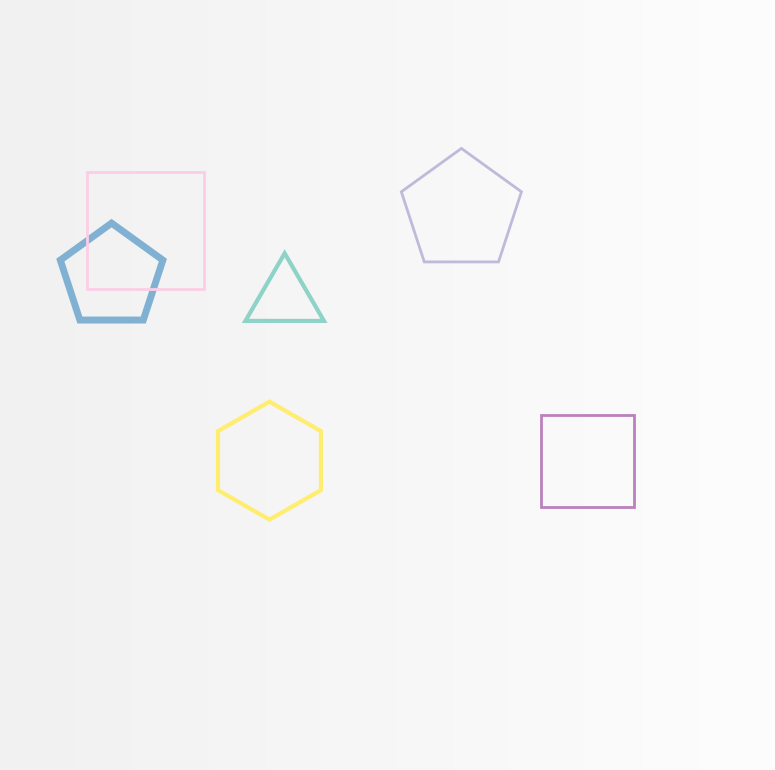[{"shape": "triangle", "thickness": 1.5, "radius": 0.29, "center": [0.367, 0.613]}, {"shape": "pentagon", "thickness": 1, "radius": 0.41, "center": [0.595, 0.726]}, {"shape": "pentagon", "thickness": 2.5, "radius": 0.35, "center": [0.144, 0.641]}, {"shape": "square", "thickness": 1, "radius": 0.38, "center": [0.188, 0.701]}, {"shape": "square", "thickness": 1, "radius": 0.3, "center": [0.758, 0.401]}, {"shape": "hexagon", "thickness": 1.5, "radius": 0.38, "center": [0.348, 0.402]}]